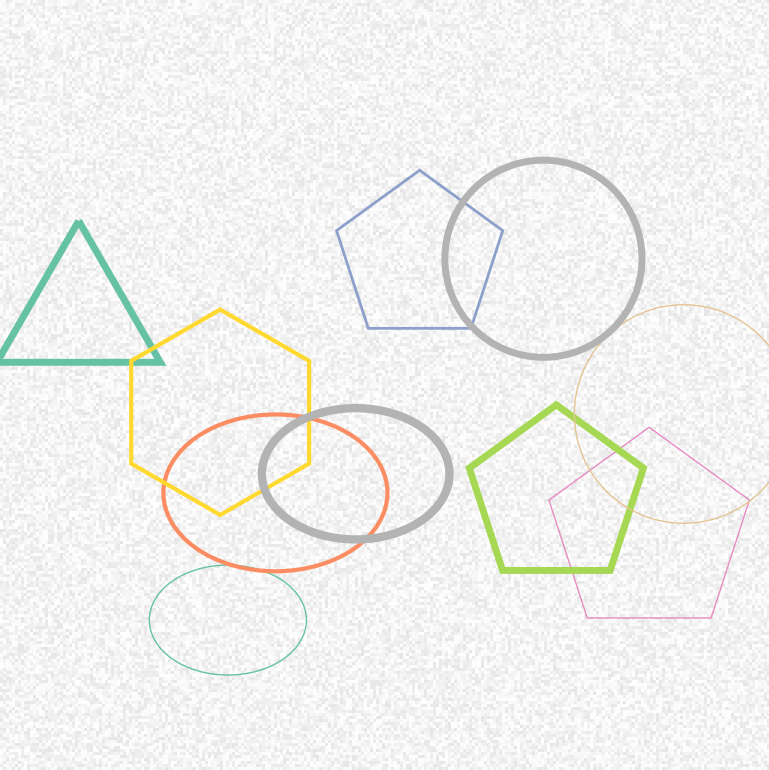[{"shape": "oval", "thickness": 0.5, "radius": 0.51, "center": [0.296, 0.195]}, {"shape": "triangle", "thickness": 2.5, "radius": 0.61, "center": [0.102, 0.591]}, {"shape": "oval", "thickness": 1.5, "radius": 0.73, "center": [0.358, 0.36]}, {"shape": "pentagon", "thickness": 1, "radius": 0.57, "center": [0.545, 0.665]}, {"shape": "pentagon", "thickness": 0.5, "radius": 0.68, "center": [0.843, 0.308]}, {"shape": "pentagon", "thickness": 2.5, "radius": 0.59, "center": [0.723, 0.355]}, {"shape": "hexagon", "thickness": 1.5, "radius": 0.67, "center": [0.286, 0.465]}, {"shape": "circle", "thickness": 0.5, "radius": 0.71, "center": [0.888, 0.462]}, {"shape": "oval", "thickness": 3, "radius": 0.61, "center": [0.462, 0.385]}, {"shape": "circle", "thickness": 2.5, "radius": 0.64, "center": [0.706, 0.664]}]